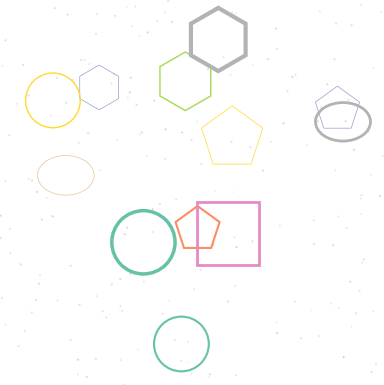[{"shape": "circle", "thickness": 2.5, "radius": 0.41, "center": [0.373, 0.371]}, {"shape": "circle", "thickness": 1.5, "radius": 0.36, "center": [0.471, 0.107]}, {"shape": "pentagon", "thickness": 1.5, "radius": 0.3, "center": [0.513, 0.405]}, {"shape": "hexagon", "thickness": 0.5, "radius": 0.29, "center": [0.258, 0.773]}, {"shape": "pentagon", "thickness": 0.5, "radius": 0.3, "center": [0.877, 0.716]}, {"shape": "square", "thickness": 2, "radius": 0.41, "center": [0.592, 0.394]}, {"shape": "hexagon", "thickness": 1, "radius": 0.38, "center": [0.481, 0.789]}, {"shape": "circle", "thickness": 1, "radius": 0.36, "center": [0.137, 0.739]}, {"shape": "pentagon", "thickness": 0.5, "radius": 0.42, "center": [0.603, 0.642]}, {"shape": "oval", "thickness": 0.5, "radius": 0.37, "center": [0.171, 0.545]}, {"shape": "hexagon", "thickness": 3, "radius": 0.41, "center": [0.567, 0.897]}, {"shape": "oval", "thickness": 2, "radius": 0.36, "center": [0.891, 0.684]}]